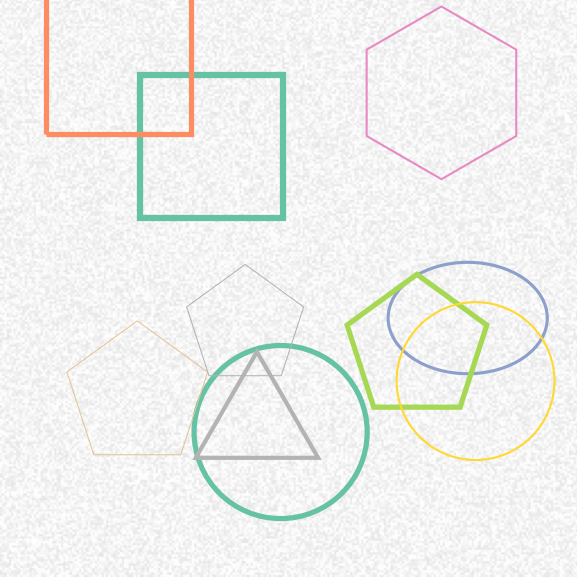[{"shape": "circle", "thickness": 2.5, "radius": 0.75, "center": [0.486, 0.251]}, {"shape": "square", "thickness": 3, "radius": 0.62, "center": [0.366, 0.745]}, {"shape": "square", "thickness": 2.5, "radius": 0.63, "center": [0.205, 0.892]}, {"shape": "oval", "thickness": 1.5, "radius": 0.69, "center": [0.81, 0.448]}, {"shape": "hexagon", "thickness": 1, "radius": 0.75, "center": [0.764, 0.838]}, {"shape": "pentagon", "thickness": 2.5, "radius": 0.64, "center": [0.722, 0.397]}, {"shape": "circle", "thickness": 1, "radius": 0.68, "center": [0.823, 0.339]}, {"shape": "pentagon", "thickness": 0.5, "radius": 0.64, "center": [0.238, 0.315]}, {"shape": "pentagon", "thickness": 0.5, "radius": 0.53, "center": [0.424, 0.435]}, {"shape": "triangle", "thickness": 2, "radius": 0.61, "center": [0.445, 0.268]}]